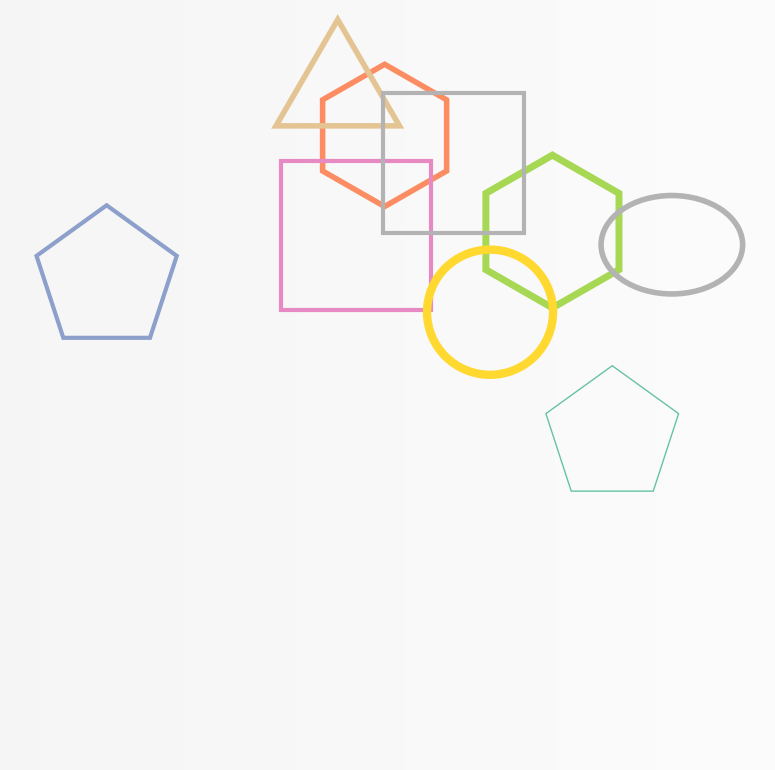[{"shape": "pentagon", "thickness": 0.5, "radius": 0.45, "center": [0.79, 0.435]}, {"shape": "hexagon", "thickness": 2, "radius": 0.46, "center": [0.496, 0.824]}, {"shape": "pentagon", "thickness": 1.5, "radius": 0.48, "center": [0.138, 0.638]}, {"shape": "square", "thickness": 1.5, "radius": 0.48, "center": [0.46, 0.695]}, {"shape": "hexagon", "thickness": 2.5, "radius": 0.5, "center": [0.713, 0.699]}, {"shape": "circle", "thickness": 3, "radius": 0.41, "center": [0.632, 0.595]}, {"shape": "triangle", "thickness": 2, "radius": 0.46, "center": [0.436, 0.883]}, {"shape": "square", "thickness": 1.5, "radius": 0.45, "center": [0.585, 0.788]}, {"shape": "oval", "thickness": 2, "radius": 0.46, "center": [0.867, 0.682]}]